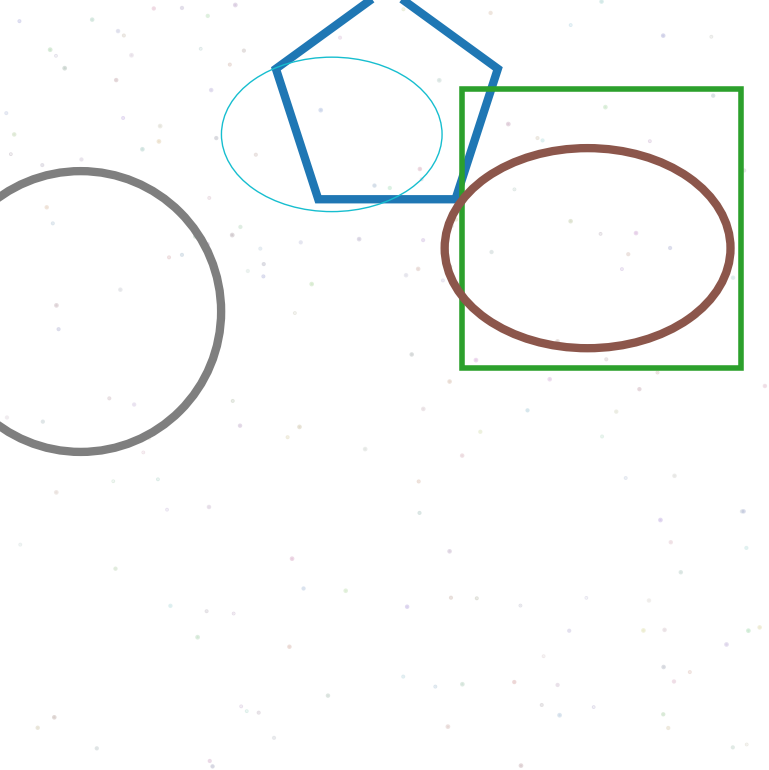[{"shape": "pentagon", "thickness": 3, "radius": 0.76, "center": [0.502, 0.864]}, {"shape": "square", "thickness": 2, "radius": 0.9, "center": [0.781, 0.703]}, {"shape": "oval", "thickness": 3, "radius": 0.93, "center": [0.763, 0.678]}, {"shape": "circle", "thickness": 3, "radius": 0.91, "center": [0.105, 0.595]}, {"shape": "oval", "thickness": 0.5, "radius": 0.72, "center": [0.431, 0.825]}]